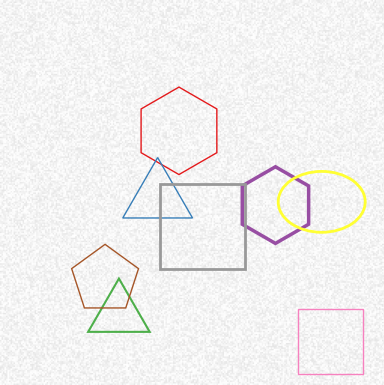[{"shape": "hexagon", "thickness": 1, "radius": 0.57, "center": [0.465, 0.66]}, {"shape": "triangle", "thickness": 1, "radius": 0.52, "center": [0.409, 0.486]}, {"shape": "triangle", "thickness": 1.5, "radius": 0.46, "center": [0.309, 0.184]}, {"shape": "hexagon", "thickness": 2.5, "radius": 0.5, "center": [0.715, 0.467]}, {"shape": "oval", "thickness": 2, "radius": 0.56, "center": [0.836, 0.476]}, {"shape": "pentagon", "thickness": 1, "radius": 0.46, "center": [0.273, 0.274]}, {"shape": "square", "thickness": 1, "radius": 0.42, "center": [0.859, 0.113]}, {"shape": "square", "thickness": 2, "radius": 0.55, "center": [0.525, 0.411]}]